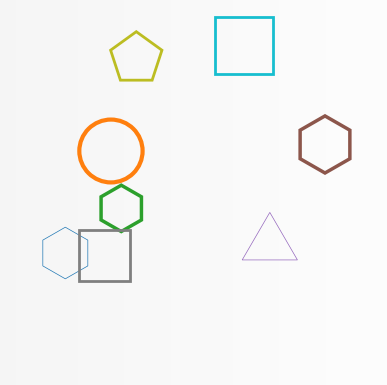[{"shape": "hexagon", "thickness": 0.5, "radius": 0.34, "center": [0.169, 0.343]}, {"shape": "circle", "thickness": 3, "radius": 0.41, "center": [0.286, 0.608]}, {"shape": "hexagon", "thickness": 2.5, "radius": 0.3, "center": [0.313, 0.459]}, {"shape": "triangle", "thickness": 0.5, "radius": 0.41, "center": [0.696, 0.366]}, {"shape": "hexagon", "thickness": 2.5, "radius": 0.37, "center": [0.839, 0.625]}, {"shape": "square", "thickness": 2, "radius": 0.33, "center": [0.27, 0.337]}, {"shape": "pentagon", "thickness": 2, "radius": 0.35, "center": [0.352, 0.848]}, {"shape": "square", "thickness": 2, "radius": 0.37, "center": [0.63, 0.881]}]